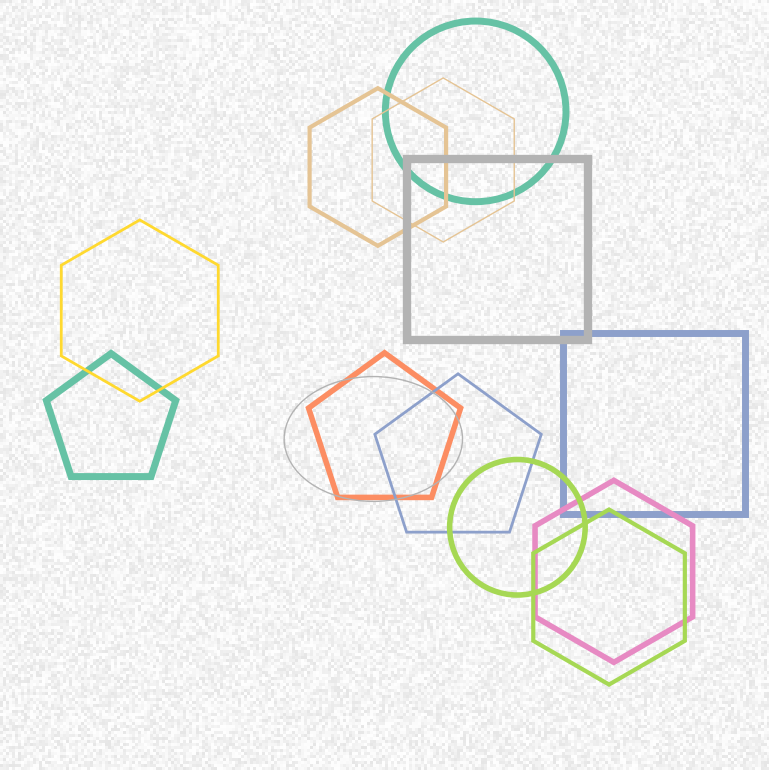[{"shape": "circle", "thickness": 2.5, "radius": 0.59, "center": [0.618, 0.855]}, {"shape": "pentagon", "thickness": 2.5, "radius": 0.44, "center": [0.144, 0.453]}, {"shape": "pentagon", "thickness": 2, "radius": 0.52, "center": [0.499, 0.438]}, {"shape": "pentagon", "thickness": 1, "radius": 0.57, "center": [0.595, 0.401]}, {"shape": "square", "thickness": 2.5, "radius": 0.59, "center": [0.849, 0.45]}, {"shape": "hexagon", "thickness": 2, "radius": 0.59, "center": [0.797, 0.258]}, {"shape": "hexagon", "thickness": 1.5, "radius": 0.57, "center": [0.791, 0.225]}, {"shape": "circle", "thickness": 2, "radius": 0.44, "center": [0.672, 0.315]}, {"shape": "hexagon", "thickness": 1, "radius": 0.59, "center": [0.182, 0.597]}, {"shape": "hexagon", "thickness": 1.5, "radius": 0.51, "center": [0.491, 0.783]}, {"shape": "hexagon", "thickness": 0.5, "radius": 0.53, "center": [0.576, 0.792]}, {"shape": "oval", "thickness": 0.5, "radius": 0.58, "center": [0.485, 0.43]}, {"shape": "square", "thickness": 3, "radius": 0.59, "center": [0.646, 0.677]}]